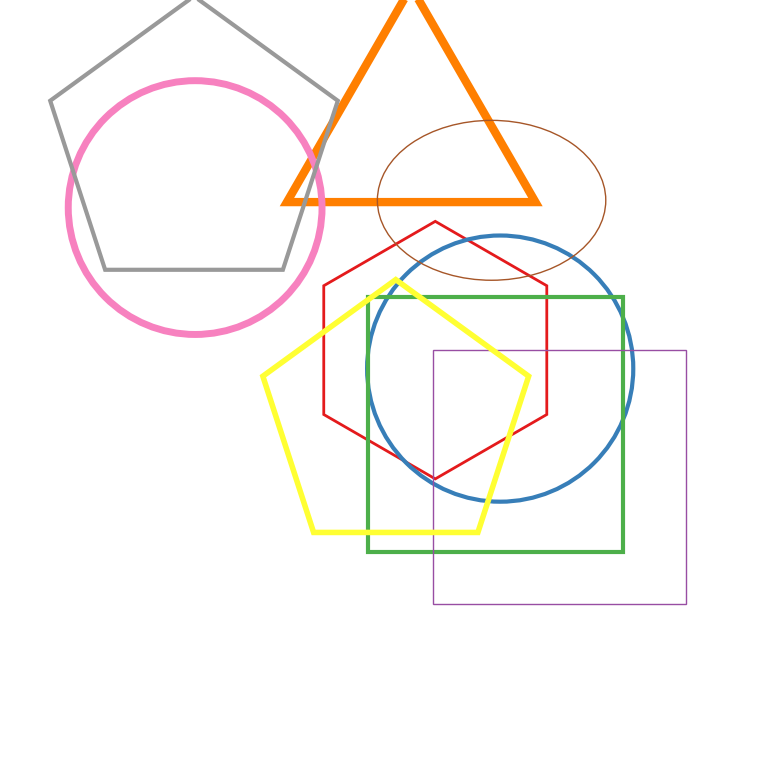[{"shape": "hexagon", "thickness": 1, "radius": 0.84, "center": [0.565, 0.545]}, {"shape": "circle", "thickness": 1.5, "radius": 0.86, "center": [0.65, 0.521]}, {"shape": "square", "thickness": 1.5, "radius": 0.83, "center": [0.644, 0.449]}, {"shape": "square", "thickness": 0.5, "radius": 0.82, "center": [0.727, 0.38]}, {"shape": "triangle", "thickness": 3, "radius": 0.93, "center": [0.534, 0.831]}, {"shape": "pentagon", "thickness": 2, "radius": 0.91, "center": [0.514, 0.455]}, {"shape": "oval", "thickness": 0.5, "radius": 0.74, "center": [0.638, 0.74]}, {"shape": "circle", "thickness": 2.5, "radius": 0.82, "center": [0.253, 0.73]}, {"shape": "pentagon", "thickness": 1.5, "radius": 0.98, "center": [0.252, 0.808]}]